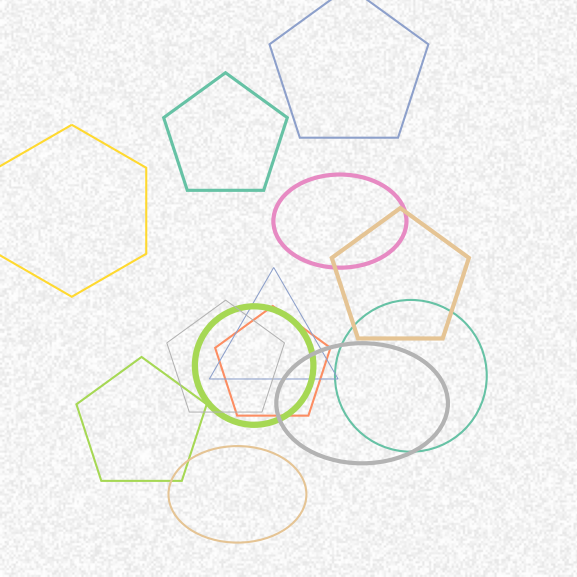[{"shape": "pentagon", "thickness": 1.5, "radius": 0.56, "center": [0.39, 0.761]}, {"shape": "circle", "thickness": 1, "radius": 0.66, "center": [0.711, 0.348]}, {"shape": "pentagon", "thickness": 1, "radius": 0.52, "center": [0.472, 0.364]}, {"shape": "triangle", "thickness": 0.5, "radius": 0.64, "center": [0.474, 0.407]}, {"shape": "pentagon", "thickness": 1, "radius": 0.72, "center": [0.604, 0.878]}, {"shape": "oval", "thickness": 2, "radius": 0.58, "center": [0.589, 0.616]}, {"shape": "circle", "thickness": 3, "radius": 0.51, "center": [0.44, 0.366]}, {"shape": "pentagon", "thickness": 1, "radius": 0.59, "center": [0.245, 0.262]}, {"shape": "hexagon", "thickness": 1, "radius": 0.74, "center": [0.124, 0.634]}, {"shape": "oval", "thickness": 1, "radius": 0.6, "center": [0.411, 0.143]}, {"shape": "pentagon", "thickness": 2, "radius": 0.62, "center": [0.693, 0.514]}, {"shape": "oval", "thickness": 2, "radius": 0.74, "center": [0.627, 0.301]}, {"shape": "pentagon", "thickness": 0.5, "radius": 0.54, "center": [0.391, 0.372]}]